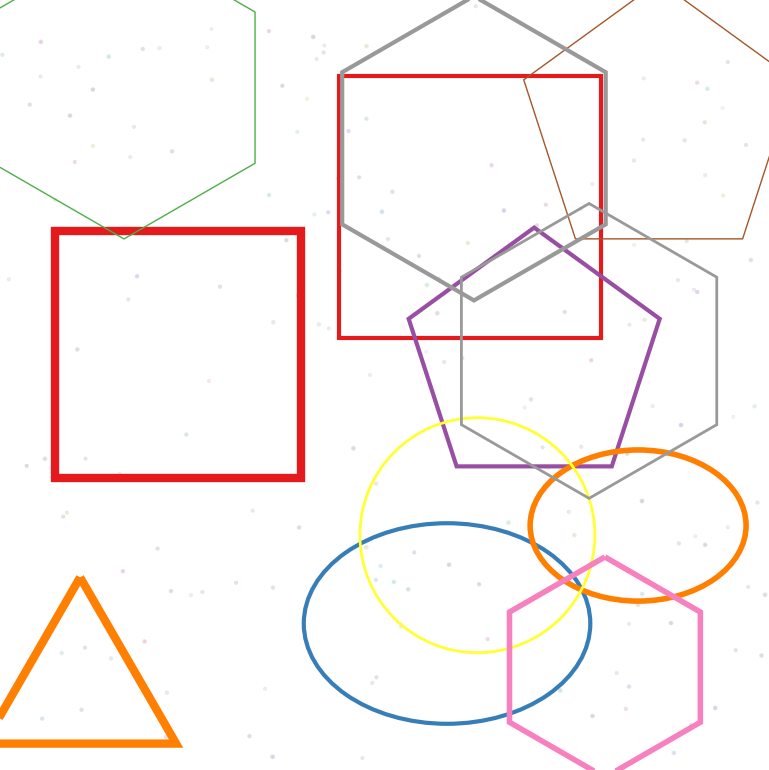[{"shape": "square", "thickness": 3, "radius": 0.8, "center": [0.231, 0.539]}, {"shape": "square", "thickness": 1.5, "radius": 0.85, "center": [0.61, 0.732]}, {"shape": "oval", "thickness": 1.5, "radius": 0.93, "center": [0.581, 0.19]}, {"shape": "hexagon", "thickness": 0.5, "radius": 0.98, "center": [0.161, 0.886]}, {"shape": "pentagon", "thickness": 1.5, "radius": 0.86, "center": [0.694, 0.533]}, {"shape": "triangle", "thickness": 3, "radius": 0.72, "center": [0.104, 0.106]}, {"shape": "oval", "thickness": 2, "radius": 0.7, "center": [0.829, 0.318]}, {"shape": "circle", "thickness": 1, "radius": 0.76, "center": [0.62, 0.305]}, {"shape": "pentagon", "thickness": 0.5, "radius": 0.92, "center": [0.856, 0.839]}, {"shape": "hexagon", "thickness": 2, "radius": 0.72, "center": [0.786, 0.134]}, {"shape": "hexagon", "thickness": 1, "radius": 0.96, "center": [0.765, 0.544]}, {"shape": "hexagon", "thickness": 1.5, "radius": 0.99, "center": [0.616, 0.807]}]